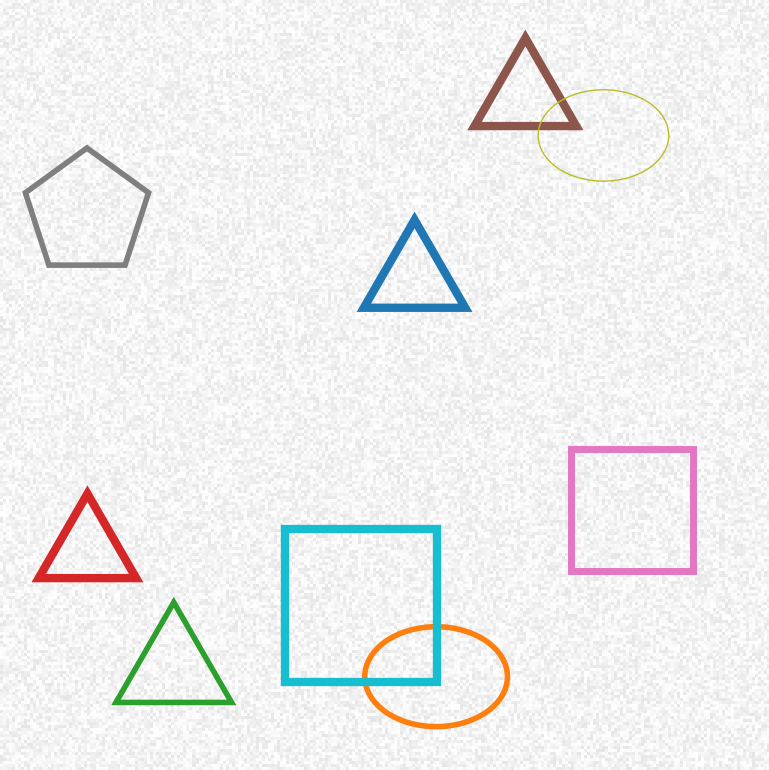[{"shape": "triangle", "thickness": 3, "radius": 0.38, "center": [0.538, 0.638]}, {"shape": "oval", "thickness": 2, "radius": 0.46, "center": [0.566, 0.121]}, {"shape": "triangle", "thickness": 2, "radius": 0.43, "center": [0.226, 0.131]}, {"shape": "triangle", "thickness": 3, "radius": 0.37, "center": [0.114, 0.286]}, {"shape": "triangle", "thickness": 3, "radius": 0.38, "center": [0.682, 0.874]}, {"shape": "square", "thickness": 2.5, "radius": 0.4, "center": [0.821, 0.337]}, {"shape": "pentagon", "thickness": 2, "radius": 0.42, "center": [0.113, 0.724]}, {"shape": "oval", "thickness": 0.5, "radius": 0.42, "center": [0.784, 0.824]}, {"shape": "square", "thickness": 3, "radius": 0.49, "center": [0.468, 0.214]}]